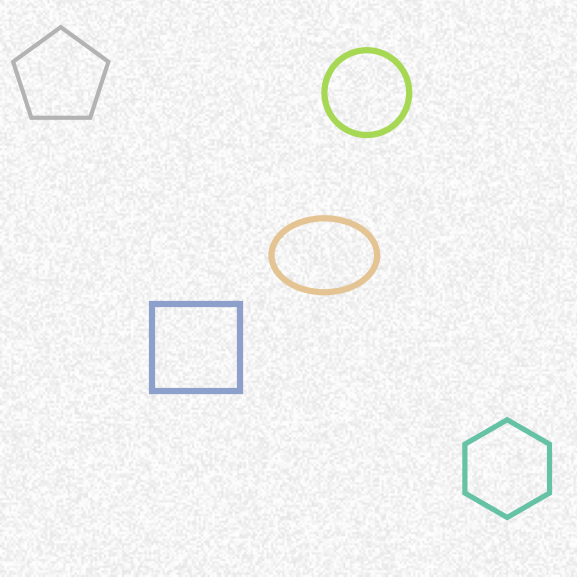[{"shape": "hexagon", "thickness": 2.5, "radius": 0.42, "center": [0.878, 0.188]}, {"shape": "square", "thickness": 3, "radius": 0.38, "center": [0.339, 0.397]}, {"shape": "circle", "thickness": 3, "radius": 0.37, "center": [0.635, 0.839]}, {"shape": "oval", "thickness": 3, "radius": 0.46, "center": [0.562, 0.557]}, {"shape": "pentagon", "thickness": 2, "radius": 0.43, "center": [0.105, 0.865]}]